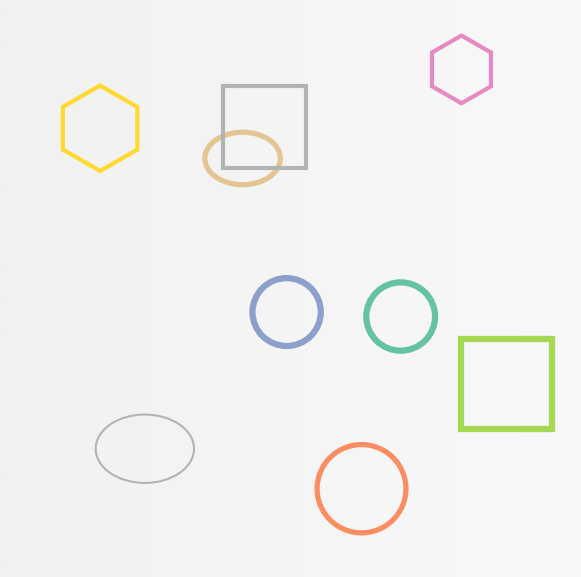[{"shape": "circle", "thickness": 3, "radius": 0.3, "center": [0.689, 0.451]}, {"shape": "circle", "thickness": 2.5, "radius": 0.38, "center": [0.622, 0.153]}, {"shape": "circle", "thickness": 3, "radius": 0.29, "center": [0.493, 0.459]}, {"shape": "hexagon", "thickness": 2, "radius": 0.29, "center": [0.794, 0.879]}, {"shape": "square", "thickness": 3, "radius": 0.39, "center": [0.871, 0.334]}, {"shape": "hexagon", "thickness": 2, "radius": 0.37, "center": [0.172, 0.777]}, {"shape": "oval", "thickness": 2.5, "radius": 0.32, "center": [0.417, 0.725]}, {"shape": "square", "thickness": 2, "radius": 0.36, "center": [0.455, 0.779]}, {"shape": "oval", "thickness": 1, "radius": 0.42, "center": [0.249, 0.222]}]